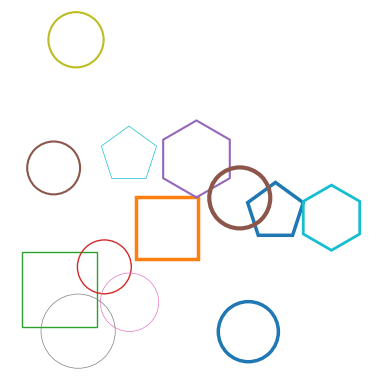[{"shape": "circle", "thickness": 2.5, "radius": 0.39, "center": [0.645, 0.139]}, {"shape": "pentagon", "thickness": 2.5, "radius": 0.38, "center": [0.715, 0.45]}, {"shape": "square", "thickness": 2.5, "radius": 0.4, "center": [0.434, 0.407]}, {"shape": "square", "thickness": 1, "radius": 0.49, "center": [0.155, 0.247]}, {"shape": "circle", "thickness": 1, "radius": 0.35, "center": [0.271, 0.307]}, {"shape": "hexagon", "thickness": 1.5, "radius": 0.5, "center": [0.51, 0.587]}, {"shape": "circle", "thickness": 1.5, "radius": 0.34, "center": [0.139, 0.564]}, {"shape": "circle", "thickness": 3, "radius": 0.4, "center": [0.623, 0.486]}, {"shape": "circle", "thickness": 0.5, "radius": 0.38, "center": [0.336, 0.215]}, {"shape": "circle", "thickness": 0.5, "radius": 0.48, "center": [0.203, 0.14]}, {"shape": "circle", "thickness": 1.5, "radius": 0.36, "center": [0.197, 0.897]}, {"shape": "pentagon", "thickness": 0.5, "radius": 0.38, "center": [0.335, 0.597]}, {"shape": "hexagon", "thickness": 2, "radius": 0.42, "center": [0.861, 0.435]}]